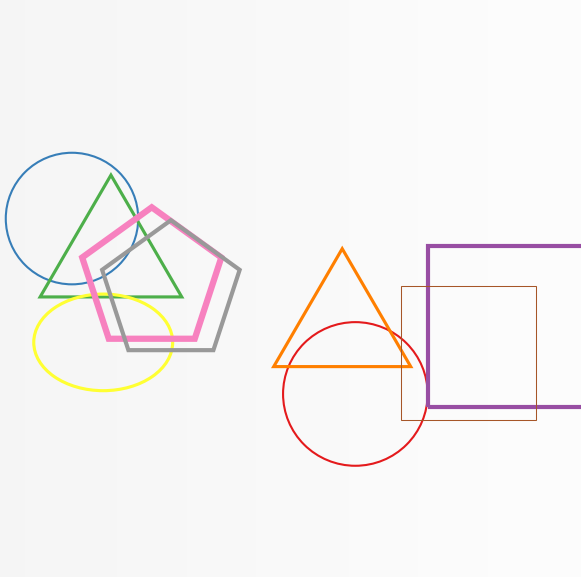[{"shape": "circle", "thickness": 1, "radius": 0.62, "center": [0.611, 0.317]}, {"shape": "circle", "thickness": 1, "radius": 0.57, "center": [0.124, 0.621]}, {"shape": "triangle", "thickness": 1.5, "radius": 0.7, "center": [0.191, 0.555]}, {"shape": "square", "thickness": 2, "radius": 0.7, "center": [0.876, 0.434]}, {"shape": "triangle", "thickness": 1.5, "radius": 0.68, "center": [0.589, 0.432]}, {"shape": "oval", "thickness": 1.5, "radius": 0.6, "center": [0.178, 0.406]}, {"shape": "square", "thickness": 0.5, "radius": 0.58, "center": [0.806, 0.388]}, {"shape": "pentagon", "thickness": 3, "radius": 0.63, "center": [0.261, 0.514]}, {"shape": "pentagon", "thickness": 2, "radius": 0.62, "center": [0.294, 0.493]}]